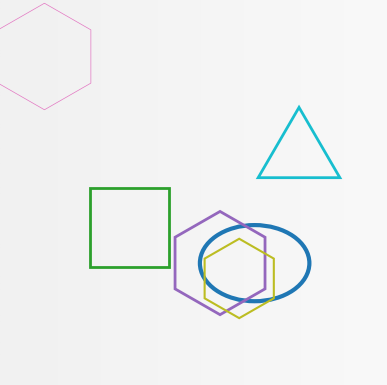[{"shape": "oval", "thickness": 3, "radius": 0.71, "center": [0.657, 0.316]}, {"shape": "square", "thickness": 2, "radius": 0.51, "center": [0.333, 0.41]}, {"shape": "hexagon", "thickness": 2, "radius": 0.67, "center": [0.568, 0.317]}, {"shape": "hexagon", "thickness": 0.5, "radius": 0.69, "center": [0.115, 0.853]}, {"shape": "hexagon", "thickness": 1.5, "radius": 0.52, "center": [0.617, 0.277]}, {"shape": "triangle", "thickness": 2, "radius": 0.61, "center": [0.772, 0.599]}]